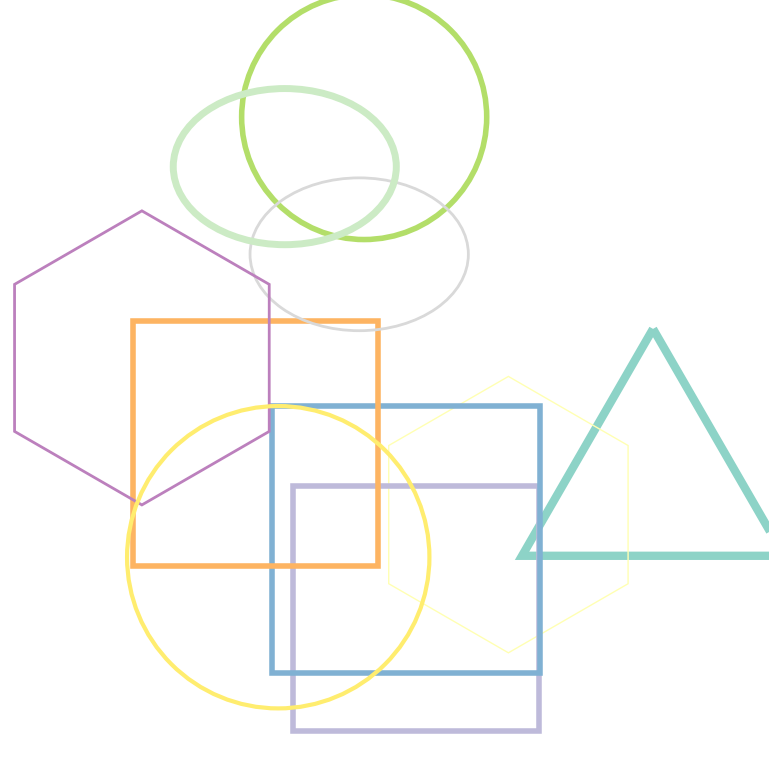[{"shape": "triangle", "thickness": 3, "radius": 0.98, "center": [0.848, 0.376]}, {"shape": "hexagon", "thickness": 0.5, "radius": 0.9, "center": [0.66, 0.332]}, {"shape": "square", "thickness": 2, "radius": 0.8, "center": [0.54, 0.21]}, {"shape": "square", "thickness": 2, "radius": 0.87, "center": [0.527, 0.299]}, {"shape": "square", "thickness": 2, "radius": 0.8, "center": [0.332, 0.424]}, {"shape": "circle", "thickness": 2, "radius": 0.8, "center": [0.473, 0.848]}, {"shape": "oval", "thickness": 1, "radius": 0.71, "center": [0.466, 0.67]}, {"shape": "hexagon", "thickness": 1, "radius": 0.95, "center": [0.184, 0.535]}, {"shape": "oval", "thickness": 2.5, "radius": 0.72, "center": [0.37, 0.784]}, {"shape": "circle", "thickness": 1.5, "radius": 0.98, "center": [0.361, 0.276]}]